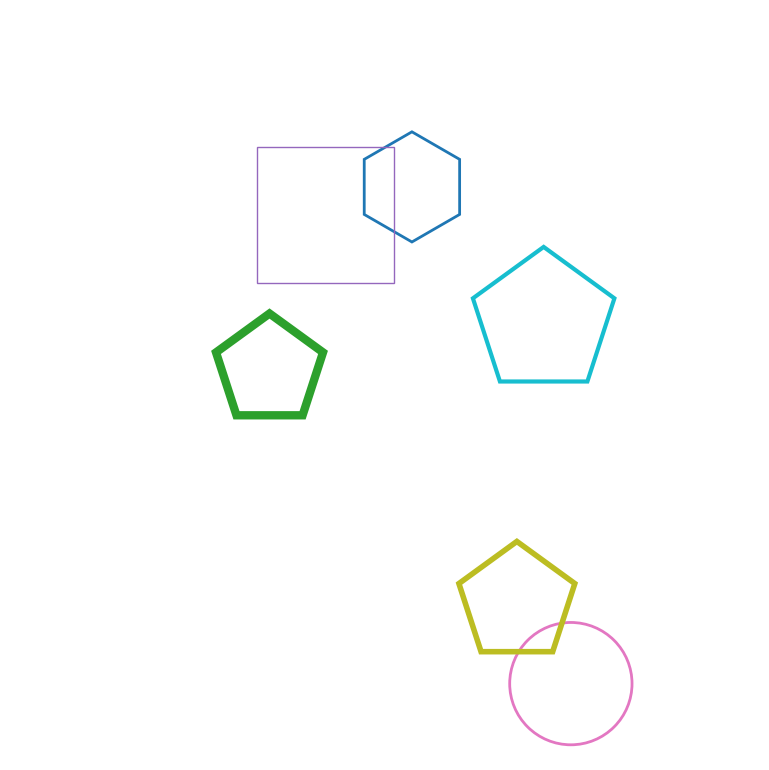[{"shape": "hexagon", "thickness": 1, "radius": 0.36, "center": [0.535, 0.757]}, {"shape": "pentagon", "thickness": 3, "radius": 0.37, "center": [0.35, 0.52]}, {"shape": "square", "thickness": 0.5, "radius": 0.44, "center": [0.422, 0.721]}, {"shape": "circle", "thickness": 1, "radius": 0.4, "center": [0.741, 0.112]}, {"shape": "pentagon", "thickness": 2, "radius": 0.4, "center": [0.671, 0.218]}, {"shape": "pentagon", "thickness": 1.5, "radius": 0.48, "center": [0.706, 0.583]}]